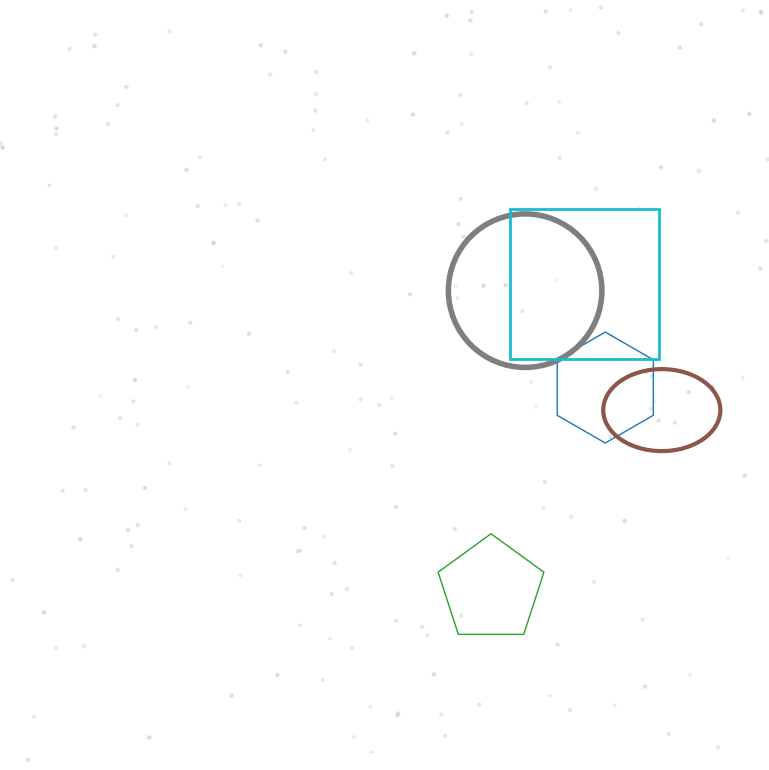[{"shape": "hexagon", "thickness": 0.5, "radius": 0.36, "center": [0.786, 0.497]}, {"shape": "pentagon", "thickness": 0.5, "radius": 0.36, "center": [0.638, 0.235]}, {"shape": "oval", "thickness": 1.5, "radius": 0.38, "center": [0.859, 0.467]}, {"shape": "circle", "thickness": 2, "radius": 0.5, "center": [0.682, 0.623]}, {"shape": "square", "thickness": 1, "radius": 0.48, "center": [0.759, 0.631]}]